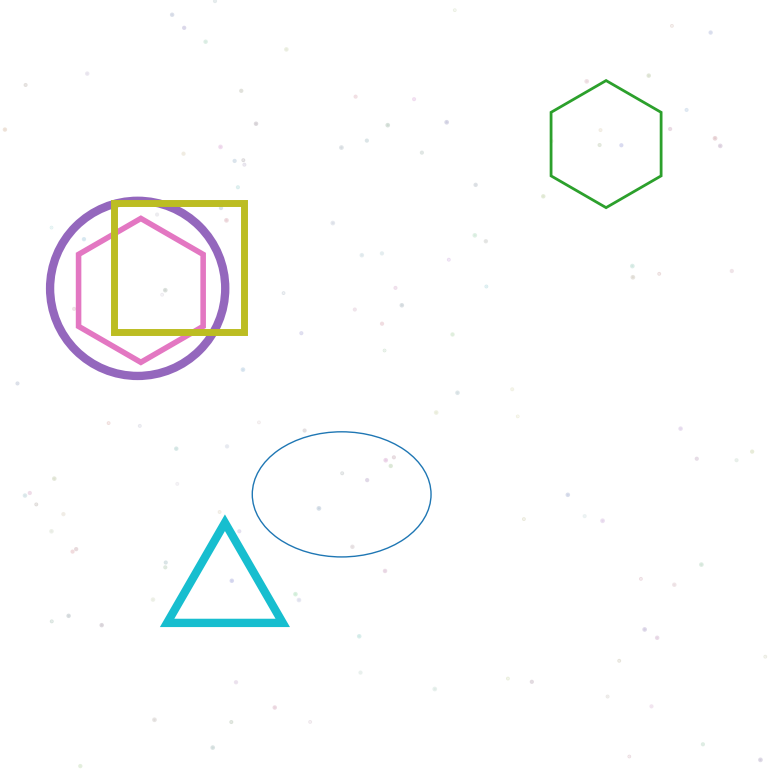[{"shape": "oval", "thickness": 0.5, "radius": 0.58, "center": [0.444, 0.358]}, {"shape": "hexagon", "thickness": 1, "radius": 0.41, "center": [0.787, 0.813]}, {"shape": "circle", "thickness": 3, "radius": 0.57, "center": [0.179, 0.625]}, {"shape": "hexagon", "thickness": 2, "radius": 0.47, "center": [0.183, 0.623]}, {"shape": "square", "thickness": 2.5, "radius": 0.42, "center": [0.233, 0.653]}, {"shape": "triangle", "thickness": 3, "radius": 0.43, "center": [0.292, 0.234]}]